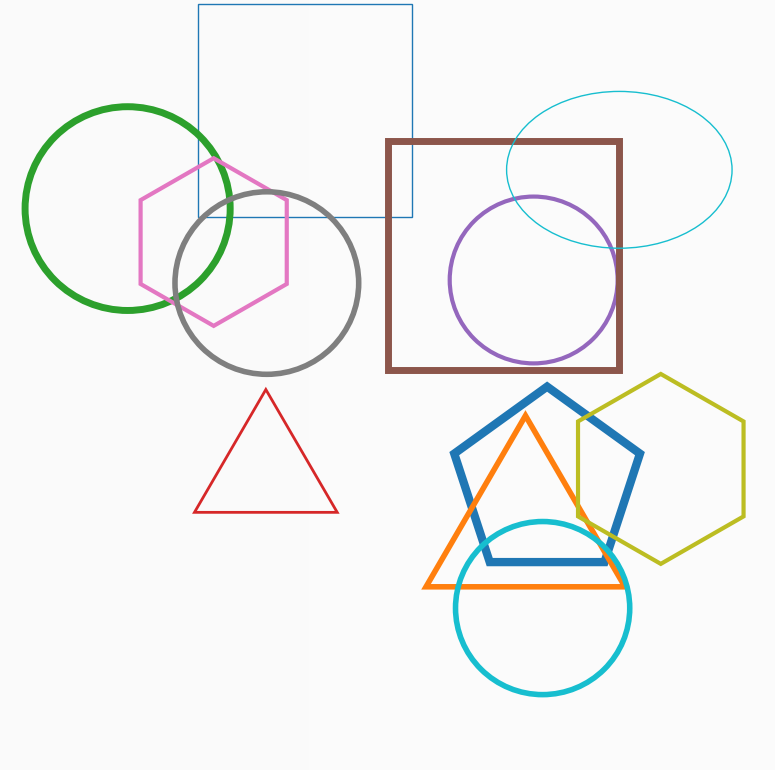[{"shape": "pentagon", "thickness": 3, "radius": 0.63, "center": [0.706, 0.372]}, {"shape": "square", "thickness": 0.5, "radius": 0.69, "center": [0.393, 0.856]}, {"shape": "triangle", "thickness": 2, "radius": 0.74, "center": [0.678, 0.312]}, {"shape": "circle", "thickness": 2.5, "radius": 0.66, "center": [0.165, 0.729]}, {"shape": "triangle", "thickness": 1, "radius": 0.53, "center": [0.343, 0.388]}, {"shape": "circle", "thickness": 1.5, "radius": 0.54, "center": [0.689, 0.636]}, {"shape": "square", "thickness": 2.5, "radius": 0.74, "center": [0.65, 0.668]}, {"shape": "hexagon", "thickness": 1.5, "radius": 0.54, "center": [0.276, 0.686]}, {"shape": "circle", "thickness": 2, "radius": 0.59, "center": [0.344, 0.632]}, {"shape": "hexagon", "thickness": 1.5, "radius": 0.62, "center": [0.853, 0.391]}, {"shape": "oval", "thickness": 0.5, "radius": 0.73, "center": [0.799, 0.779]}, {"shape": "circle", "thickness": 2, "radius": 0.56, "center": [0.7, 0.21]}]